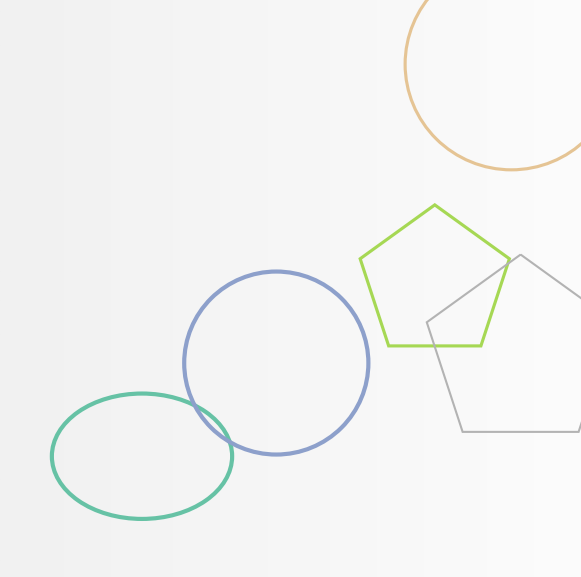[{"shape": "oval", "thickness": 2, "radius": 0.78, "center": [0.244, 0.209]}, {"shape": "circle", "thickness": 2, "radius": 0.79, "center": [0.475, 0.37]}, {"shape": "pentagon", "thickness": 1.5, "radius": 0.67, "center": [0.748, 0.509]}, {"shape": "circle", "thickness": 1.5, "radius": 0.91, "center": [0.88, 0.888]}, {"shape": "pentagon", "thickness": 1, "radius": 0.85, "center": [0.896, 0.389]}]